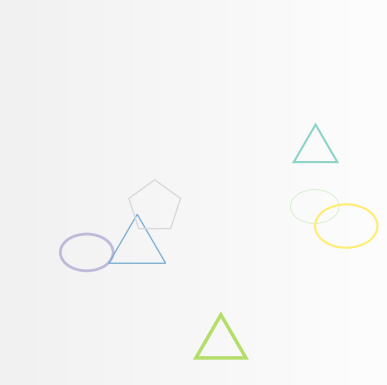[{"shape": "triangle", "thickness": 1.5, "radius": 0.32, "center": [0.814, 0.611]}, {"shape": "oval", "thickness": 2, "radius": 0.34, "center": [0.224, 0.344]}, {"shape": "triangle", "thickness": 1, "radius": 0.42, "center": [0.354, 0.359]}, {"shape": "triangle", "thickness": 2.5, "radius": 0.37, "center": [0.57, 0.108]}, {"shape": "pentagon", "thickness": 1, "radius": 0.35, "center": [0.399, 0.463]}, {"shape": "oval", "thickness": 0.5, "radius": 0.31, "center": [0.812, 0.464]}, {"shape": "oval", "thickness": 1.5, "radius": 0.4, "center": [0.894, 0.413]}]